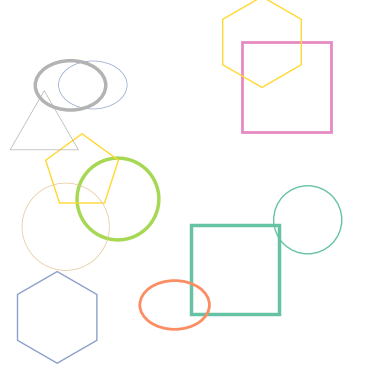[{"shape": "square", "thickness": 2.5, "radius": 0.57, "center": [0.611, 0.3]}, {"shape": "circle", "thickness": 1, "radius": 0.44, "center": [0.799, 0.429]}, {"shape": "oval", "thickness": 2, "radius": 0.45, "center": [0.454, 0.208]}, {"shape": "oval", "thickness": 0.5, "radius": 0.44, "center": [0.241, 0.779]}, {"shape": "hexagon", "thickness": 1, "radius": 0.6, "center": [0.149, 0.176]}, {"shape": "square", "thickness": 2, "radius": 0.58, "center": [0.744, 0.773]}, {"shape": "circle", "thickness": 2.5, "radius": 0.53, "center": [0.306, 0.483]}, {"shape": "pentagon", "thickness": 1, "radius": 0.5, "center": [0.213, 0.553]}, {"shape": "hexagon", "thickness": 1, "radius": 0.59, "center": [0.681, 0.891]}, {"shape": "circle", "thickness": 0.5, "radius": 0.57, "center": [0.171, 0.411]}, {"shape": "triangle", "thickness": 0.5, "radius": 0.51, "center": [0.115, 0.662]}, {"shape": "oval", "thickness": 2.5, "radius": 0.46, "center": [0.183, 0.778]}]